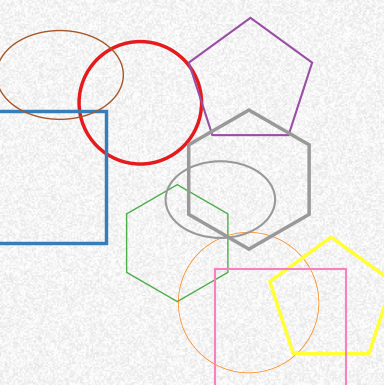[{"shape": "circle", "thickness": 2.5, "radius": 0.8, "center": [0.364, 0.733]}, {"shape": "square", "thickness": 2.5, "radius": 0.85, "center": [0.103, 0.54]}, {"shape": "hexagon", "thickness": 1, "radius": 0.76, "center": [0.46, 0.368]}, {"shape": "pentagon", "thickness": 1.5, "radius": 0.84, "center": [0.651, 0.785]}, {"shape": "circle", "thickness": 0.5, "radius": 0.91, "center": [0.646, 0.214]}, {"shape": "pentagon", "thickness": 2.5, "radius": 0.84, "center": [0.86, 0.217]}, {"shape": "oval", "thickness": 1, "radius": 0.82, "center": [0.156, 0.805]}, {"shape": "square", "thickness": 1.5, "radius": 0.85, "center": [0.728, 0.132]}, {"shape": "oval", "thickness": 1.5, "radius": 0.71, "center": [0.572, 0.482]}, {"shape": "hexagon", "thickness": 2.5, "radius": 0.9, "center": [0.647, 0.534]}]